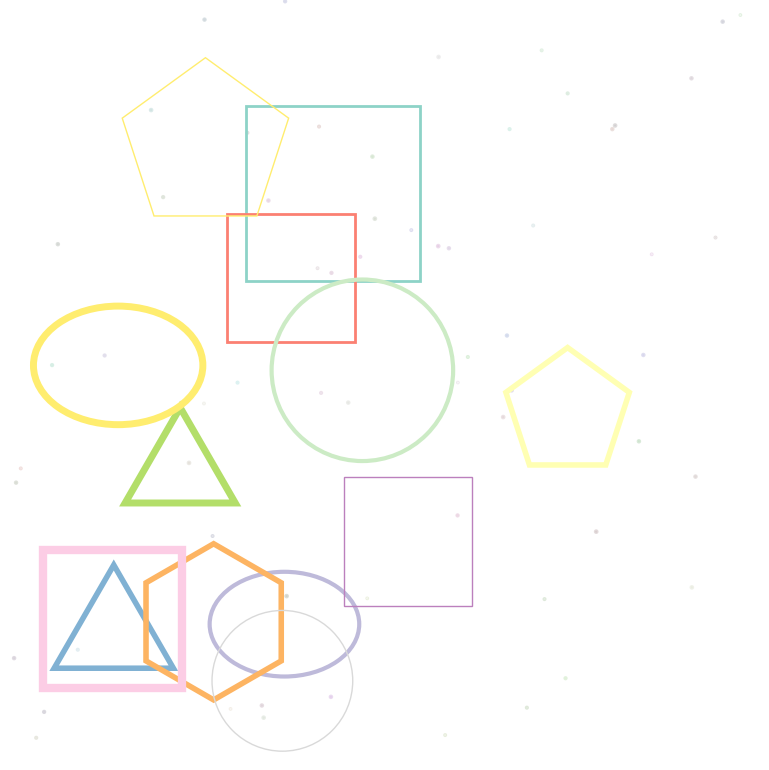[{"shape": "square", "thickness": 1, "radius": 0.57, "center": [0.433, 0.749]}, {"shape": "pentagon", "thickness": 2, "radius": 0.42, "center": [0.737, 0.464]}, {"shape": "oval", "thickness": 1.5, "radius": 0.49, "center": [0.369, 0.189]}, {"shape": "square", "thickness": 1, "radius": 0.42, "center": [0.378, 0.639]}, {"shape": "triangle", "thickness": 2, "radius": 0.45, "center": [0.148, 0.177]}, {"shape": "hexagon", "thickness": 2, "radius": 0.51, "center": [0.277, 0.192]}, {"shape": "triangle", "thickness": 2.5, "radius": 0.41, "center": [0.234, 0.388]}, {"shape": "square", "thickness": 3, "radius": 0.45, "center": [0.146, 0.196]}, {"shape": "circle", "thickness": 0.5, "radius": 0.46, "center": [0.367, 0.116]}, {"shape": "square", "thickness": 0.5, "radius": 0.42, "center": [0.53, 0.297]}, {"shape": "circle", "thickness": 1.5, "radius": 0.59, "center": [0.471, 0.519]}, {"shape": "pentagon", "thickness": 0.5, "radius": 0.57, "center": [0.267, 0.811]}, {"shape": "oval", "thickness": 2.5, "radius": 0.55, "center": [0.153, 0.525]}]